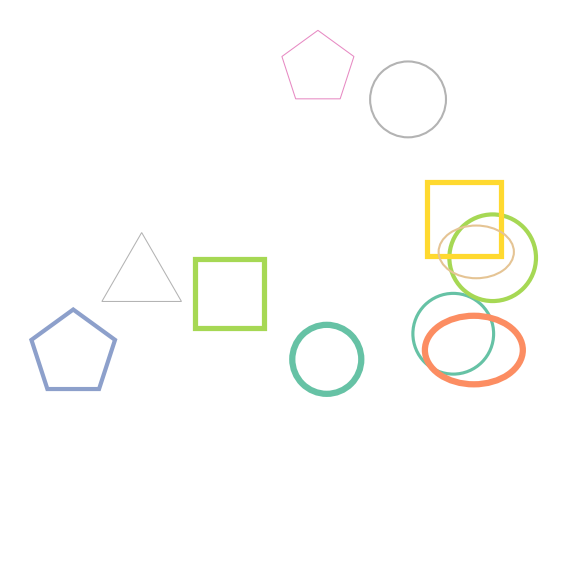[{"shape": "circle", "thickness": 3, "radius": 0.3, "center": [0.566, 0.377]}, {"shape": "circle", "thickness": 1.5, "radius": 0.35, "center": [0.785, 0.421]}, {"shape": "oval", "thickness": 3, "radius": 0.42, "center": [0.821, 0.393]}, {"shape": "pentagon", "thickness": 2, "radius": 0.38, "center": [0.127, 0.387]}, {"shape": "pentagon", "thickness": 0.5, "radius": 0.33, "center": [0.55, 0.881]}, {"shape": "circle", "thickness": 2, "radius": 0.38, "center": [0.853, 0.553]}, {"shape": "square", "thickness": 2.5, "radius": 0.3, "center": [0.398, 0.491]}, {"shape": "square", "thickness": 2.5, "radius": 0.32, "center": [0.804, 0.62]}, {"shape": "oval", "thickness": 1, "radius": 0.33, "center": [0.825, 0.563]}, {"shape": "circle", "thickness": 1, "radius": 0.33, "center": [0.707, 0.827]}, {"shape": "triangle", "thickness": 0.5, "radius": 0.4, "center": [0.245, 0.517]}]